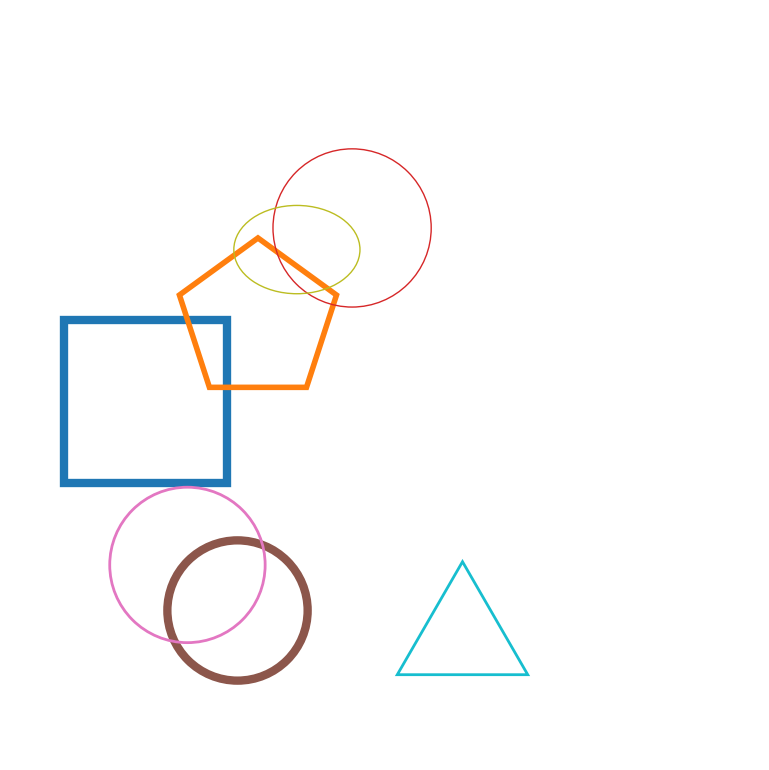[{"shape": "square", "thickness": 3, "radius": 0.53, "center": [0.189, 0.479]}, {"shape": "pentagon", "thickness": 2, "radius": 0.54, "center": [0.335, 0.584]}, {"shape": "circle", "thickness": 0.5, "radius": 0.51, "center": [0.457, 0.704]}, {"shape": "circle", "thickness": 3, "radius": 0.46, "center": [0.308, 0.207]}, {"shape": "circle", "thickness": 1, "radius": 0.5, "center": [0.243, 0.266]}, {"shape": "oval", "thickness": 0.5, "radius": 0.41, "center": [0.386, 0.676]}, {"shape": "triangle", "thickness": 1, "radius": 0.49, "center": [0.601, 0.173]}]